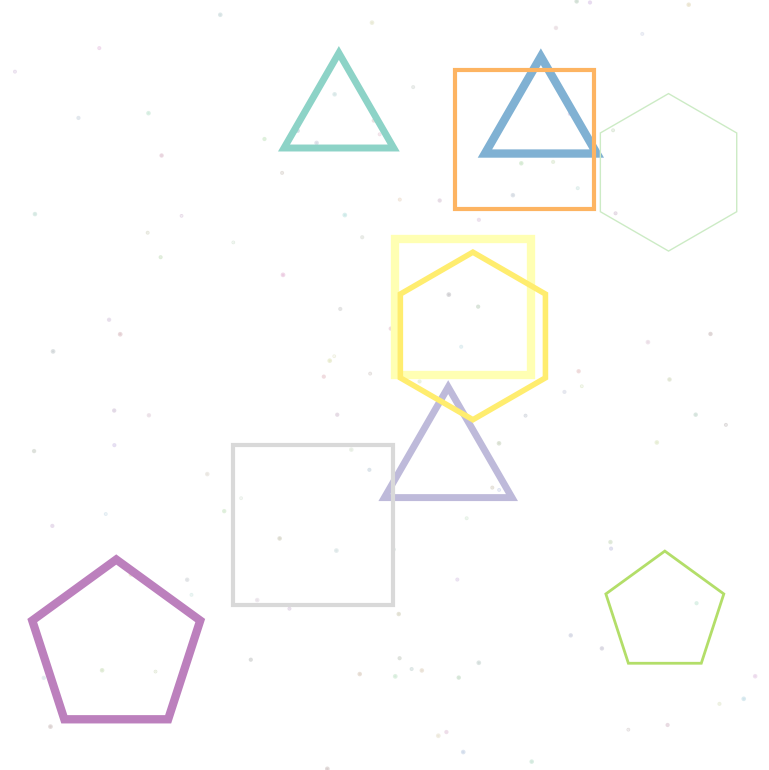[{"shape": "triangle", "thickness": 2.5, "radius": 0.41, "center": [0.44, 0.849]}, {"shape": "square", "thickness": 3, "radius": 0.44, "center": [0.601, 0.602]}, {"shape": "triangle", "thickness": 2.5, "radius": 0.48, "center": [0.582, 0.402]}, {"shape": "triangle", "thickness": 3, "radius": 0.42, "center": [0.702, 0.843]}, {"shape": "square", "thickness": 1.5, "radius": 0.45, "center": [0.681, 0.818]}, {"shape": "pentagon", "thickness": 1, "radius": 0.4, "center": [0.863, 0.204]}, {"shape": "square", "thickness": 1.5, "radius": 0.52, "center": [0.407, 0.318]}, {"shape": "pentagon", "thickness": 3, "radius": 0.57, "center": [0.151, 0.159]}, {"shape": "hexagon", "thickness": 0.5, "radius": 0.51, "center": [0.868, 0.776]}, {"shape": "hexagon", "thickness": 2, "radius": 0.54, "center": [0.614, 0.564]}]